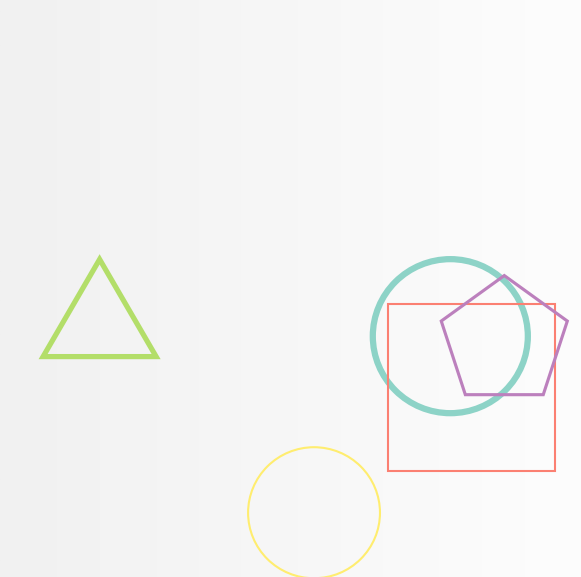[{"shape": "circle", "thickness": 3, "radius": 0.67, "center": [0.775, 0.417]}, {"shape": "square", "thickness": 1, "radius": 0.72, "center": [0.811, 0.328]}, {"shape": "triangle", "thickness": 2.5, "radius": 0.56, "center": [0.171, 0.438]}, {"shape": "pentagon", "thickness": 1.5, "radius": 0.57, "center": [0.868, 0.408]}, {"shape": "circle", "thickness": 1, "radius": 0.57, "center": [0.54, 0.111]}]